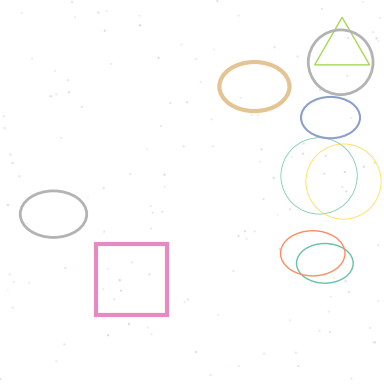[{"shape": "oval", "thickness": 1, "radius": 0.37, "center": [0.844, 0.316]}, {"shape": "circle", "thickness": 0.5, "radius": 0.5, "center": [0.829, 0.543]}, {"shape": "oval", "thickness": 1, "radius": 0.42, "center": [0.812, 0.342]}, {"shape": "oval", "thickness": 1.5, "radius": 0.38, "center": [0.858, 0.695]}, {"shape": "square", "thickness": 3, "radius": 0.46, "center": [0.342, 0.275]}, {"shape": "triangle", "thickness": 1, "radius": 0.41, "center": [0.889, 0.873]}, {"shape": "circle", "thickness": 0.5, "radius": 0.49, "center": [0.892, 0.528]}, {"shape": "oval", "thickness": 3, "radius": 0.46, "center": [0.661, 0.775]}, {"shape": "oval", "thickness": 2, "radius": 0.43, "center": [0.139, 0.444]}, {"shape": "circle", "thickness": 2, "radius": 0.42, "center": [0.885, 0.838]}]